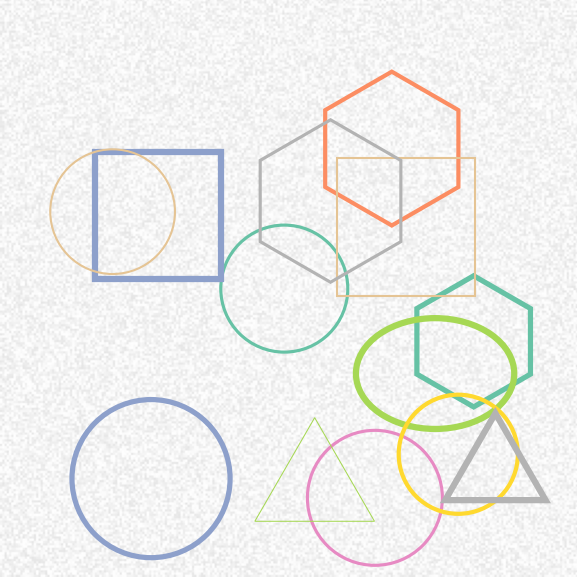[{"shape": "circle", "thickness": 1.5, "radius": 0.55, "center": [0.492, 0.499]}, {"shape": "hexagon", "thickness": 2.5, "radius": 0.57, "center": [0.82, 0.408]}, {"shape": "hexagon", "thickness": 2, "radius": 0.67, "center": [0.678, 0.742]}, {"shape": "circle", "thickness": 2.5, "radius": 0.68, "center": [0.262, 0.17]}, {"shape": "square", "thickness": 3, "radius": 0.55, "center": [0.274, 0.626]}, {"shape": "circle", "thickness": 1.5, "radius": 0.58, "center": [0.649, 0.137]}, {"shape": "triangle", "thickness": 0.5, "radius": 0.6, "center": [0.545, 0.156]}, {"shape": "oval", "thickness": 3, "radius": 0.69, "center": [0.753, 0.352]}, {"shape": "circle", "thickness": 2, "radius": 0.52, "center": [0.794, 0.213]}, {"shape": "circle", "thickness": 1, "radius": 0.54, "center": [0.195, 0.633]}, {"shape": "square", "thickness": 1, "radius": 0.6, "center": [0.703, 0.606]}, {"shape": "triangle", "thickness": 3, "radius": 0.5, "center": [0.858, 0.183]}, {"shape": "hexagon", "thickness": 1.5, "radius": 0.7, "center": [0.572, 0.651]}]